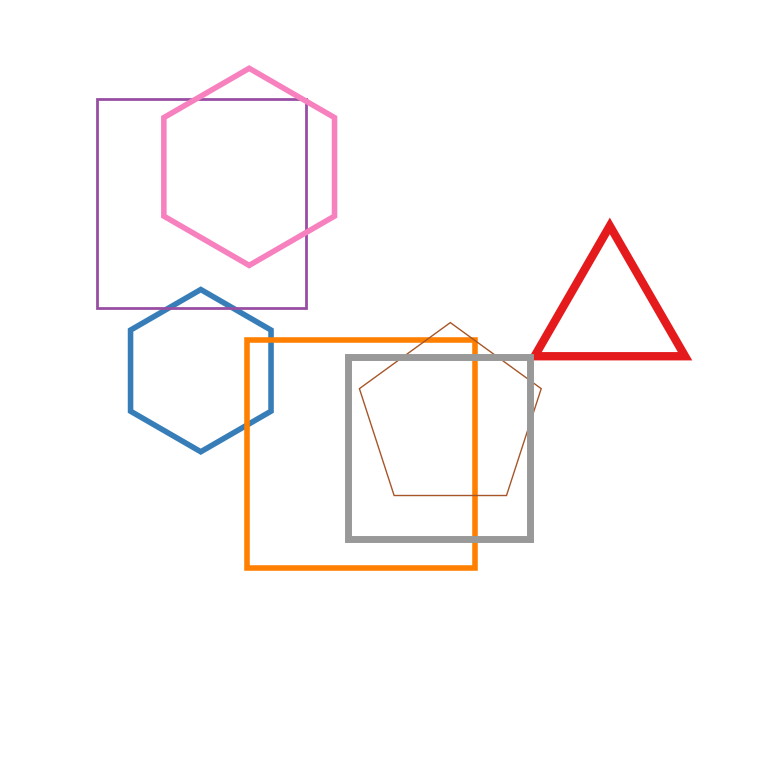[{"shape": "triangle", "thickness": 3, "radius": 0.56, "center": [0.792, 0.594]}, {"shape": "hexagon", "thickness": 2, "radius": 0.53, "center": [0.261, 0.519]}, {"shape": "square", "thickness": 1, "radius": 0.68, "center": [0.262, 0.736]}, {"shape": "square", "thickness": 2, "radius": 0.74, "center": [0.469, 0.411]}, {"shape": "pentagon", "thickness": 0.5, "radius": 0.62, "center": [0.585, 0.457]}, {"shape": "hexagon", "thickness": 2, "radius": 0.64, "center": [0.324, 0.783]}, {"shape": "square", "thickness": 2.5, "radius": 0.59, "center": [0.57, 0.418]}]